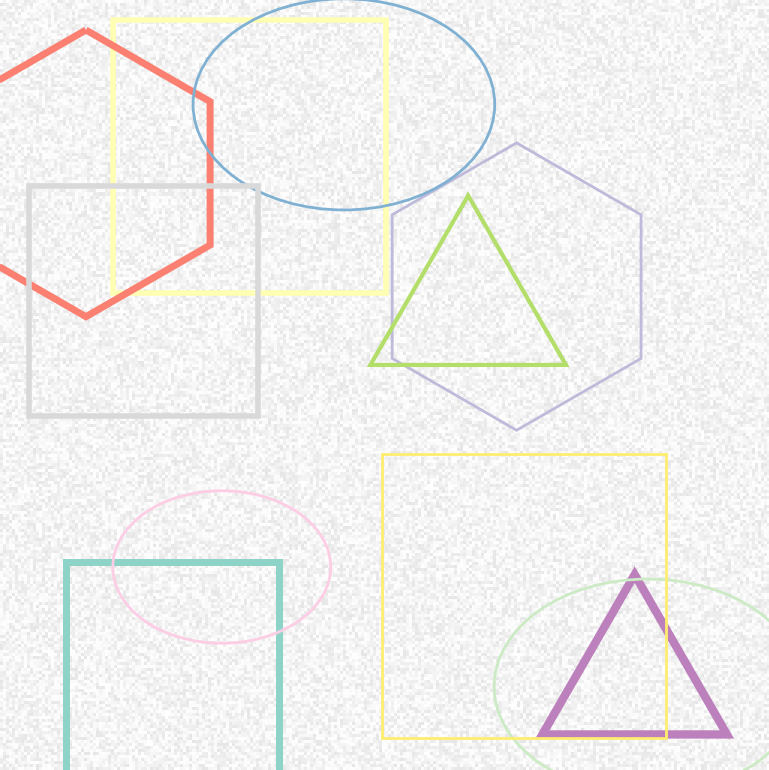[{"shape": "square", "thickness": 2.5, "radius": 0.69, "center": [0.224, 0.132]}, {"shape": "square", "thickness": 2, "radius": 0.89, "center": [0.324, 0.797]}, {"shape": "hexagon", "thickness": 1, "radius": 0.93, "center": [0.671, 0.628]}, {"shape": "hexagon", "thickness": 2.5, "radius": 0.93, "center": [0.112, 0.775]}, {"shape": "oval", "thickness": 1, "radius": 0.98, "center": [0.447, 0.864]}, {"shape": "triangle", "thickness": 1.5, "radius": 0.73, "center": [0.608, 0.599]}, {"shape": "oval", "thickness": 1, "radius": 0.71, "center": [0.288, 0.264]}, {"shape": "square", "thickness": 2, "radius": 0.74, "center": [0.187, 0.609]}, {"shape": "triangle", "thickness": 3, "radius": 0.69, "center": [0.824, 0.115]}, {"shape": "oval", "thickness": 1, "radius": 1.0, "center": [0.841, 0.108]}, {"shape": "square", "thickness": 1, "radius": 0.92, "center": [0.681, 0.226]}]